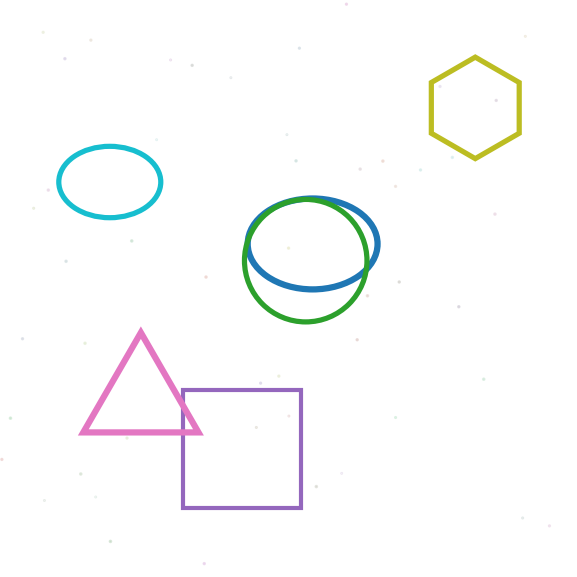[{"shape": "oval", "thickness": 3, "radius": 0.56, "center": [0.541, 0.577]}, {"shape": "circle", "thickness": 2.5, "radius": 0.53, "center": [0.529, 0.548]}, {"shape": "square", "thickness": 2, "radius": 0.51, "center": [0.419, 0.221]}, {"shape": "triangle", "thickness": 3, "radius": 0.58, "center": [0.244, 0.308]}, {"shape": "hexagon", "thickness": 2.5, "radius": 0.44, "center": [0.823, 0.812]}, {"shape": "oval", "thickness": 2.5, "radius": 0.44, "center": [0.19, 0.684]}]